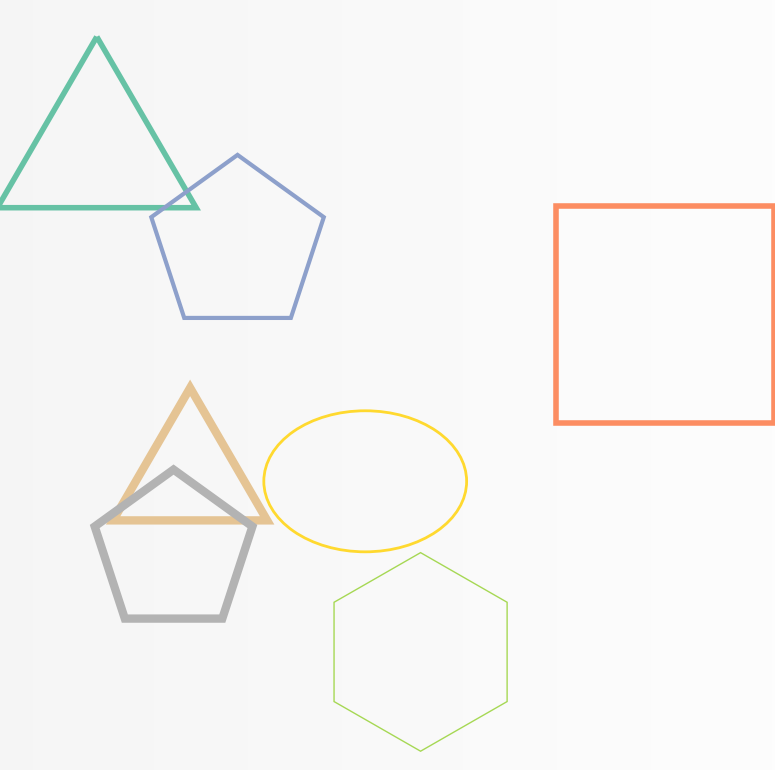[{"shape": "triangle", "thickness": 2, "radius": 0.74, "center": [0.125, 0.804]}, {"shape": "square", "thickness": 2, "radius": 0.7, "center": [0.858, 0.592]}, {"shape": "pentagon", "thickness": 1.5, "radius": 0.59, "center": [0.307, 0.682]}, {"shape": "hexagon", "thickness": 0.5, "radius": 0.64, "center": [0.543, 0.153]}, {"shape": "oval", "thickness": 1, "radius": 0.65, "center": [0.471, 0.375]}, {"shape": "triangle", "thickness": 3, "radius": 0.57, "center": [0.245, 0.382]}, {"shape": "pentagon", "thickness": 3, "radius": 0.53, "center": [0.224, 0.283]}]